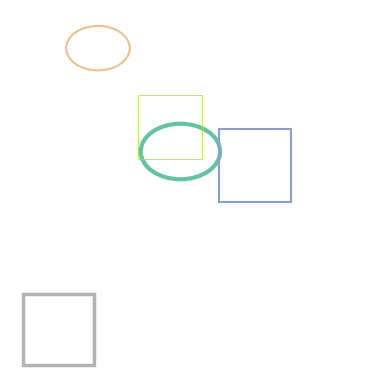[{"shape": "oval", "thickness": 3, "radius": 0.52, "center": [0.469, 0.606]}, {"shape": "square", "thickness": 1.5, "radius": 0.47, "center": [0.662, 0.571]}, {"shape": "square", "thickness": 0.5, "radius": 0.41, "center": [0.442, 0.671]}, {"shape": "oval", "thickness": 1.5, "radius": 0.41, "center": [0.254, 0.875]}, {"shape": "square", "thickness": 2.5, "radius": 0.46, "center": [0.151, 0.144]}]